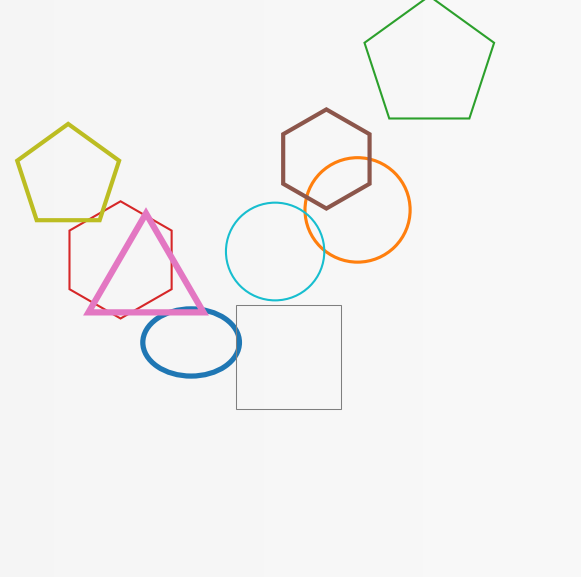[{"shape": "oval", "thickness": 2.5, "radius": 0.42, "center": [0.329, 0.406]}, {"shape": "circle", "thickness": 1.5, "radius": 0.45, "center": [0.615, 0.636]}, {"shape": "pentagon", "thickness": 1, "radius": 0.59, "center": [0.739, 0.889]}, {"shape": "hexagon", "thickness": 1, "radius": 0.51, "center": [0.207, 0.549]}, {"shape": "hexagon", "thickness": 2, "radius": 0.43, "center": [0.562, 0.724]}, {"shape": "triangle", "thickness": 3, "radius": 0.57, "center": [0.251, 0.515]}, {"shape": "square", "thickness": 0.5, "radius": 0.45, "center": [0.496, 0.381]}, {"shape": "pentagon", "thickness": 2, "radius": 0.46, "center": [0.117, 0.692]}, {"shape": "circle", "thickness": 1, "radius": 0.42, "center": [0.473, 0.564]}]